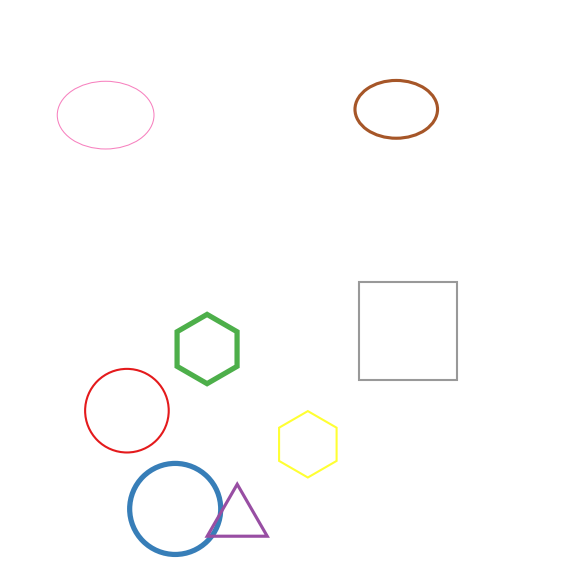[{"shape": "circle", "thickness": 1, "radius": 0.36, "center": [0.22, 0.288]}, {"shape": "circle", "thickness": 2.5, "radius": 0.39, "center": [0.303, 0.118]}, {"shape": "hexagon", "thickness": 2.5, "radius": 0.3, "center": [0.359, 0.395]}, {"shape": "triangle", "thickness": 1.5, "radius": 0.3, "center": [0.411, 0.101]}, {"shape": "hexagon", "thickness": 1, "radius": 0.29, "center": [0.533, 0.23]}, {"shape": "oval", "thickness": 1.5, "radius": 0.36, "center": [0.686, 0.81]}, {"shape": "oval", "thickness": 0.5, "radius": 0.42, "center": [0.183, 0.8]}, {"shape": "square", "thickness": 1, "radius": 0.43, "center": [0.707, 0.425]}]